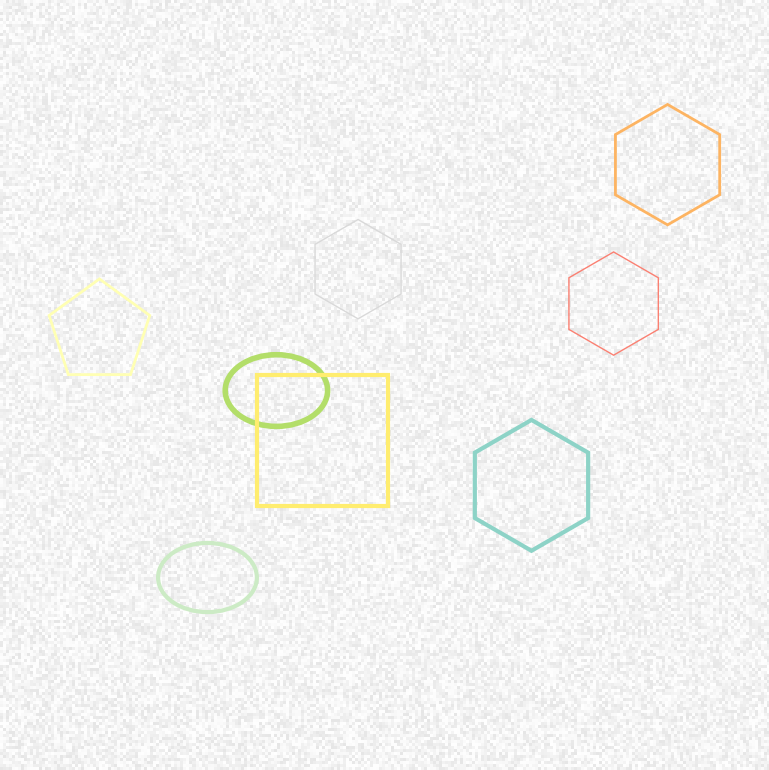[{"shape": "hexagon", "thickness": 1.5, "radius": 0.42, "center": [0.69, 0.37]}, {"shape": "pentagon", "thickness": 1, "radius": 0.34, "center": [0.129, 0.569]}, {"shape": "hexagon", "thickness": 0.5, "radius": 0.34, "center": [0.797, 0.606]}, {"shape": "hexagon", "thickness": 1, "radius": 0.39, "center": [0.867, 0.786]}, {"shape": "oval", "thickness": 2, "radius": 0.33, "center": [0.359, 0.493]}, {"shape": "hexagon", "thickness": 0.5, "radius": 0.32, "center": [0.465, 0.65]}, {"shape": "oval", "thickness": 1.5, "radius": 0.32, "center": [0.269, 0.25]}, {"shape": "square", "thickness": 1.5, "radius": 0.42, "center": [0.418, 0.428]}]